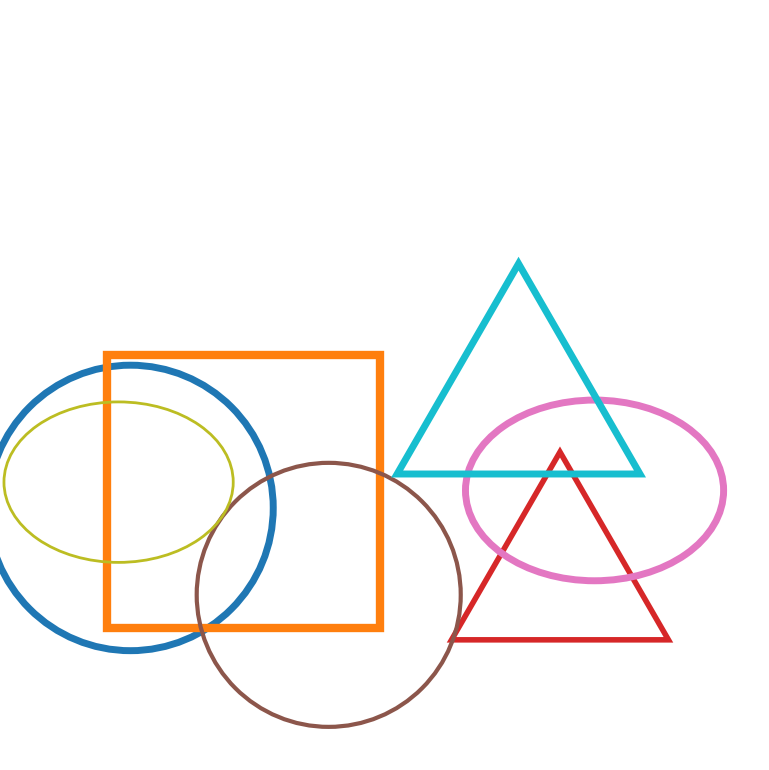[{"shape": "circle", "thickness": 2.5, "radius": 0.93, "center": [0.169, 0.34]}, {"shape": "square", "thickness": 3, "radius": 0.89, "center": [0.316, 0.362]}, {"shape": "triangle", "thickness": 2, "radius": 0.81, "center": [0.727, 0.25]}, {"shape": "circle", "thickness": 1.5, "radius": 0.86, "center": [0.427, 0.227]}, {"shape": "oval", "thickness": 2.5, "radius": 0.84, "center": [0.772, 0.363]}, {"shape": "oval", "thickness": 1, "radius": 0.74, "center": [0.154, 0.374]}, {"shape": "triangle", "thickness": 2.5, "radius": 0.91, "center": [0.673, 0.475]}]